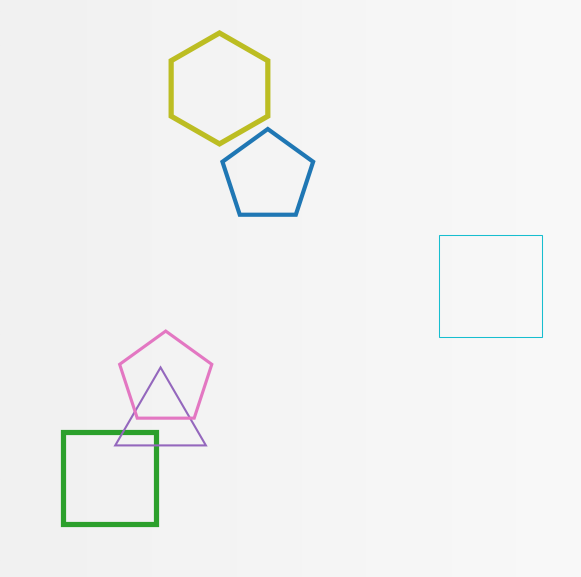[{"shape": "pentagon", "thickness": 2, "radius": 0.41, "center": [0.461, 0.694]}, {"shape": "square", "thickness": 2.5, "radius": 0.4, "center": [0.188, 0.171]}, {"shape": "triangle", "thickness": 1, "radius": 0.45, "center": [0.276, 0.273]}, {"shape": "pentagon", "thickness": 1.5, "radius": 0.42, "center": [0.285, 0.342]}, {"shape": "hexagon", "thickness": 2.5, "radius": 0.48, "center": [0.378, 0.846]}, {"shape": "square", "thickness": 0.5, "radius": 0.44, "center": [0.844, 0.504]}]